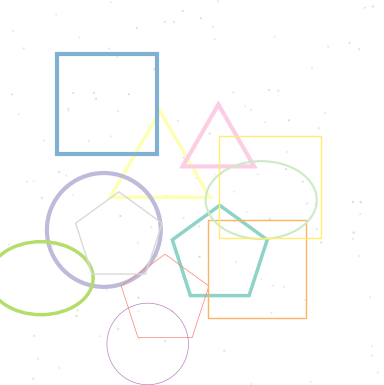[{"shape": "pentagon", "thickness": 2.5, "radius": 0.65, "center": [0.571, 0.337]}, {"shape": "triangle", "thickness": 2.5, "radius": 0.75, "center": [0.416, 0.562]}, {"shape": "circle", "thickness": 3, "radius": 0.74, "center": [0.27, 0.403]}, {"shape": "pentagon", "thickness": 0.5, "radius": 0.6, "center": [0.429, 0.22]}, {"shape": "square", "thickness": 3, "radius": 0.65, "center": [0.278, 0.73]}, {"shape": "square", "thickness": 1, "radius": 0.63, "center": [0.668, 0.301]}, {"shape": "oval", "thickness": 2.5, "radius": 0.68, "center": [0.106, 0.277]}, {"shape": "triangle", "thickness": 3, "radius": 0.54, "center": [0.567, 0.621]}, {"shape": "pentagon", "thickness": 1, "radius": 0.59, "center": [0.309, 0.384]}, {"shape": "circle", "thickness": 0.5, "radius": 0.53, "center": [0.384, 0.107]}, {"shape": "oval", "thickness": 1.5, "radius": 0.72, "center": [0.678, 0.48]}, {"shape": "square", "thickness": 1, "radius": 0.66, "center": [0.701, 0.514]}]